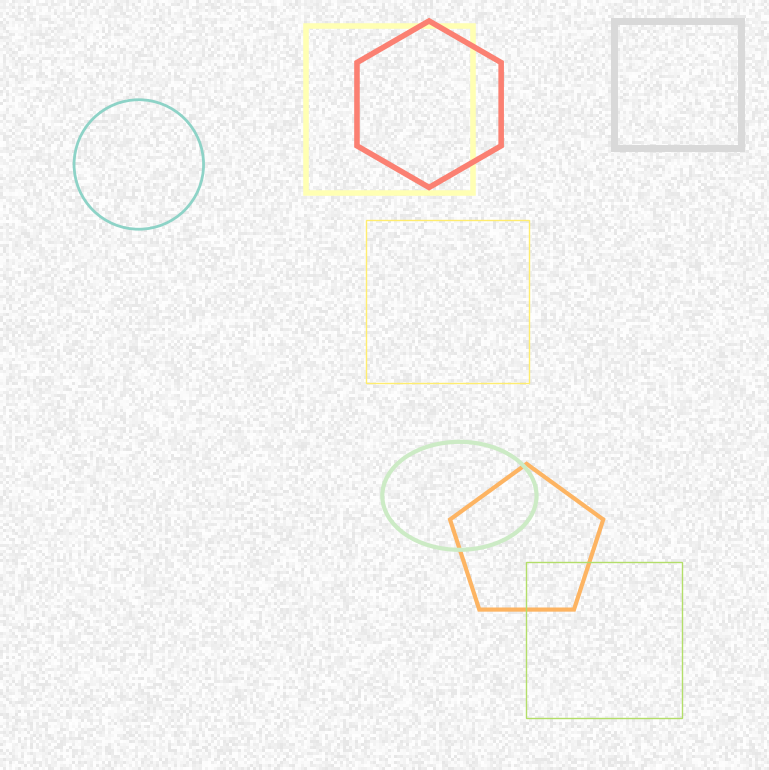[{"shape": "circle", "thickness": 1, "radius": 0.42, "center": [0.18, 0.786]}, {"shape": "square", "thickness": 2, "radius": 0.54, "center": [0.506, 0.857]}, {"shape": "hexagon", "thickness": 2, "radius": 0.54, "center": [0.557, 0.865]}, {"shape": "pentagon", "thickness": 1.5, "radius": 0.52, "center": [0.684, 0.293]}, {"shape": "square", "thickness": 0.5, "radius": 0.51, "center": [0.784, 0.169]}, {"shape": "square", "thickness": 2.5, "radius": 0.41, "center": [0.88, 0.891]}, {"shape": "oval", "thickness": 1.5, "radius": 0.5, "center": [0.597, 0.356]}, {"shape": "square", "thickness": 0.5, "radius": 0.53, "center": [0.581, 0.609]}]